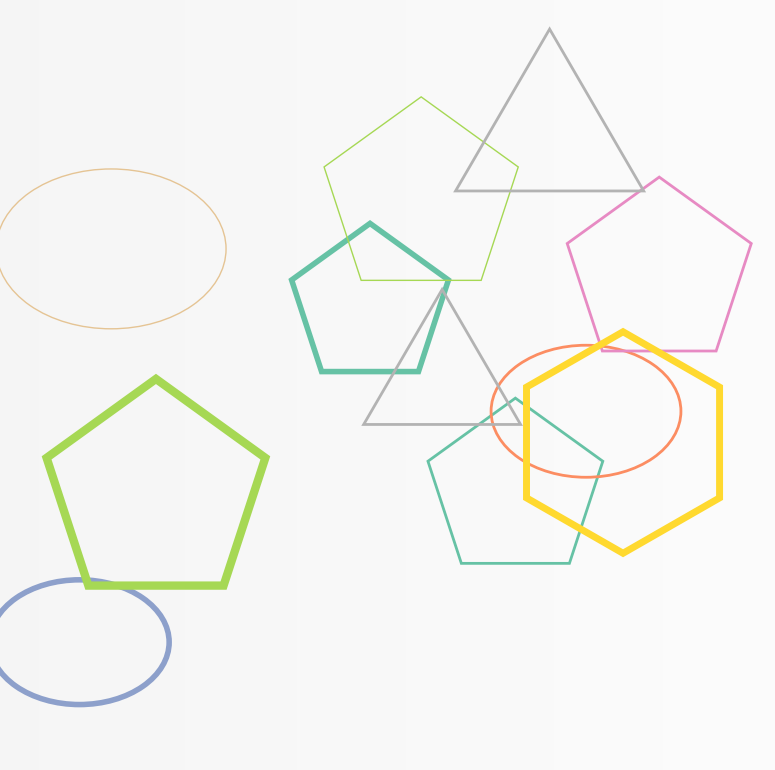[{"shape": "pentagon", "thickness": 2, "radius": 0.53, "center": [0.477, 0.603]}, {"shape": "pentagon", "thickness": 1, "radius": 0.59, "center": [0.665, 0.364]}, {"shape": "oval", "thickness": 1, "radius": 0.61, "center": [0.756, 0.466]}, {"shape": "oval", "thickness": 2, "radius": 0.58, "center": [0.103, 0.166]}, {"shape": "pentagon", "thickness": 1, "radius": 0.62, "center": [0.851, 0.645]}, {"shape": "pentagon", "thickness": 3, "radius": 0.74, "center": [0.201, 0.36]}, {"shape": "pentagon", "thickness": 0.5, "radius": 0.66, "center": [0.543, 0.742]}, {"shape": "hexagon", "thickness": 2.5, "radius": 0.72, "center": [0.804, 0.425]}, {"shape": "oval", "thickness": 0.5, "radius": 0.74, "center": [0.143, 0.677]}, {"shape": "triangle", "thickness": 1, "radius": 0.7, "center": [0.709, 0.822]}, {"shape": "triangle", "thickness": 1, "radius": 0.58, "center": [0.57, 0.507]}]